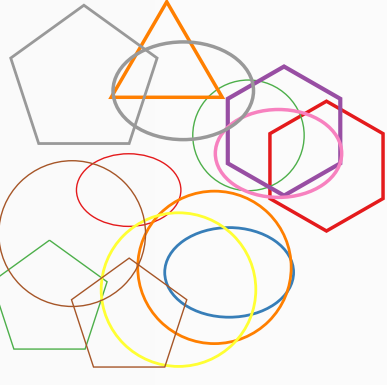[{"shape": "oval", "thickness": 1, "radius": 0.67, "center": [0.332, 0.506]}, {"shape": "hexagon", "thickness": 2.5, "radius": 0.84, "center": [0.843, 0.569]}, {"shape": "oval", "thickness": 2, "radius": 0.83, "center": [0.591, 0.292]}, {"shape": "circle", "thickness": 1, "radius": 0.72, "center": [0.641, 0.648]}, {"shape": "pentagon", "thickness": 1, "radius": 0.78, "center": [0.128, 0.22]}, {"shape": "hexagon", "thickness": 3, "radius": 0.84, "center": [0.733, 0.66]}, {"shape": "triangle", "thickness": 2.5, "radius": 0.83, "center": [0.43, 0.83]}, {"shape": "circle", "thickness": 2, "radius": 0.99, "center": [0.553, 0.305]}, {"shape": "circle", "thickness": 2, "radius": 1.0, "center": [0.461, 0.248]}, {"shape": "circle", "thickness": 1, "radius": 0.95, "center": [0.186, 0.393]}, {"shape": "pentagon", "thickness": 1, "radius": 0.78, "center": [0.333, 0.173]}, {"shape": "oval", "thickness": 2.5, "radius": 0.82, "center": [0.719, 0.601]}, {"shape": "pentagon", "thickness": 2, "radius": 0.99, "center": [0.217, 0.788]}, {"shape": "oval", "thickness": 2.5, "radius": 0.91, "center": [0.473, 0.764]}]